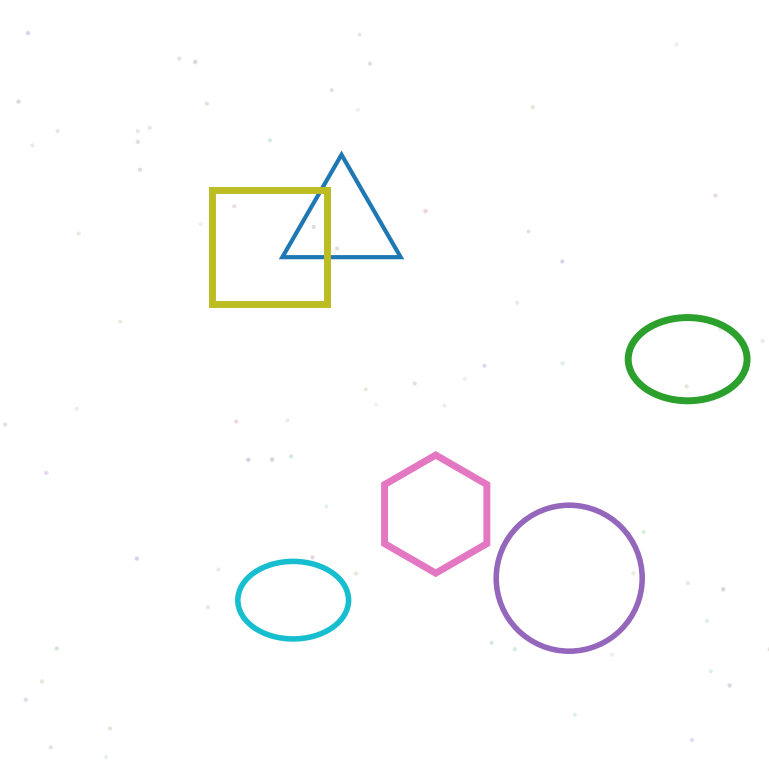[{"shape": "triangle", "thickness": 1.5, "radius": 0.44, "center": [0.444, 0.71]}, {"shape": "oval", "thickness": 2.5, "radius": 0.39, "center": [0.893, 0.534]}, {"shape": "circle", "thickness": 2, "radius": 0.47, "center": [0.739, 0.249]}, {"shape": "hexagon", "thickness": 2.5, "radius": 0.38, "center": [0.566, 0.332]}, {"shape": "square", "thickness": 2.5, "radius": 0.37, "center": [0.35, 0.679]}, {"shape": "oval", "thickness": 2, "radius": 0.36, "center": [0.381, 0.221]}]